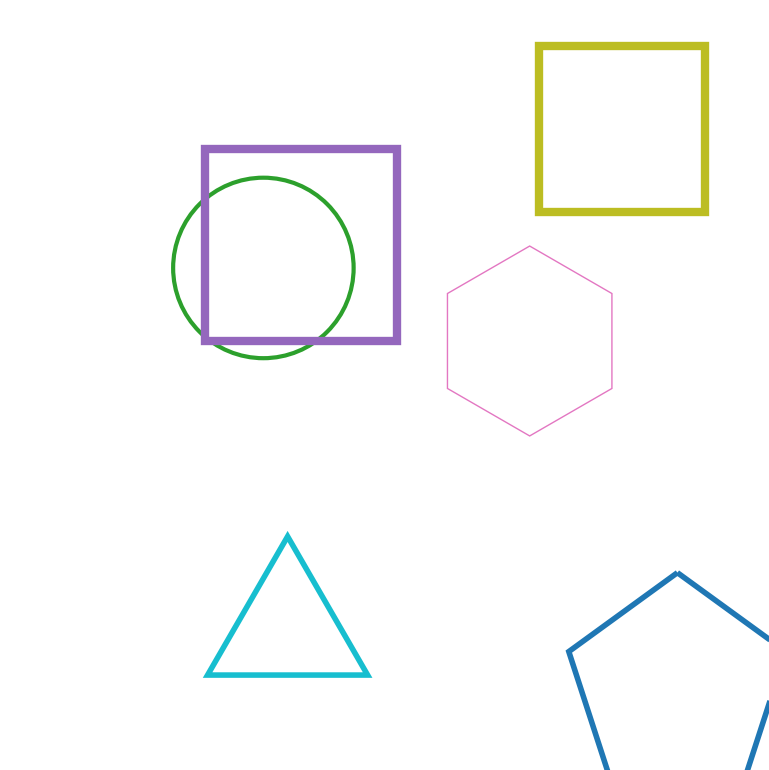[{"shape": "pentagon", "thickness": 2, "radius": 0.74, "center": [0.88, 0.108]}, {"shape": "circle", "thickness": 1.5, "radius": 0.59, "center": [0.342, 0.652]}, {"shape": "square", "thickness": 3, "radius": 0.62, "center": [0.39, 0.681]}, {"shape": "hexagon", "thickness": 0.5, "radius": 0.62, "center": [0.688, 0.557]}, {"shape": "square", "thickness": 3, "radius": 0.54, "center": [0.808, 0.833]}, {"shape": "triangle", "thickness": 2, "radius": 0.6, "center": [0.374, 0.183]}]